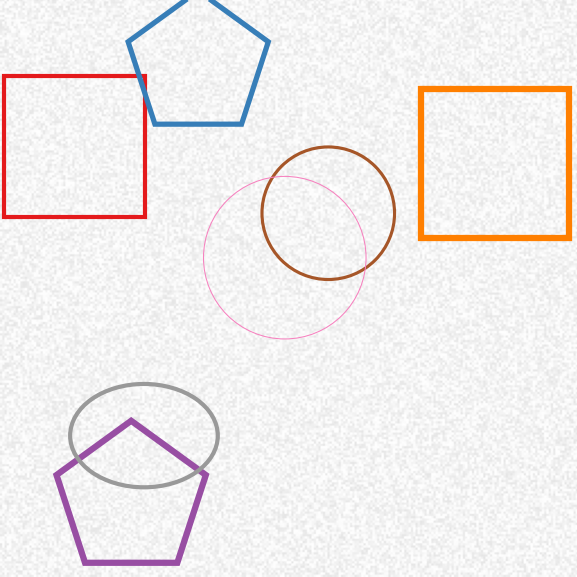[{"shape": "square", "thickness": 2, "radius": 0.61, "center": [0.129, 0.745]}, {"shape": "pentagon", "thickness": 2.5, "radius": 0.64, "center": [0.343, 0.887]}, {"shape": "pentagon", "thickness": 3, "radius": 0.68, "center": [0.227, 0.135]}, {"shape": "square", "thickness": 3, "radius": 0.64, "center": [0.857, 0.716]}, {"shape": "circle", "thickness": 1.5, "radius": 0.57, "center": [0.568, 0.63]}, {"shape": "circle", "thickness": 0.5, "radius": 0.7, "center": [0.493, 0.553]}, {"shape": "oval", "thickness": 2, "radius": 0.64, "center": [0.249, 0.245]}]